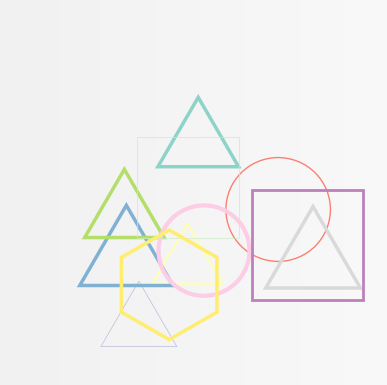[{"shape": "triangle", "thickness": 2.5, "radius": 0.6, "center": [0.512, 0.627]}, {"shape": "triangle", "thickness": 1.5, "radius": 0.52, "center": [0.484, 0.315]}, {"shape": "triangle", "thickness": 0.5, "radius": 0.57, "center": [0.358, 0.156]}, {"shape": "circle", "thickness": 1, "radius": 0.67, "center": [0.718, 0.456]}, {"shape": "triangle", "thickness": 2.5, "radius": 0.69, "center": [0.326, 0.328]}, {"shape": "triangle", "thickness": 2.5, "radius": 0.59, "center": [0.321, 0.442]}, {"shape": "circle", "thickness": 3, "radius": 0.59, "center": [0.526, 0.349]}, {"shape": "triangle", "thickness": 2.5, "radius": 0.71, "center": [0.808, 0.322]}, {"shape": "square", "thickness": 2, "radius": 0.72, "center": [0.794, 0.364]}, {"shape": "square", "thickness": 0.5, "radius": 0.66, "center": [0.484, 0.512]}, {"shape": "hexagon", "thickness": 2.5, "radius": 0.71, "center": [0.437, 0.26]}]